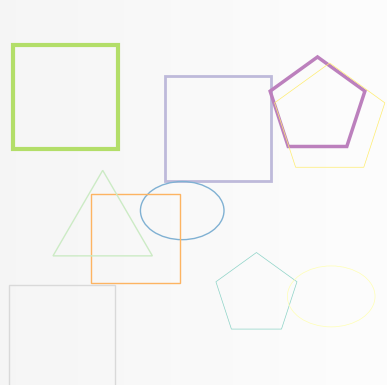[{"shape": "pentagon", "thickness": 0.5, "radius": 0.55, "center": [0.662, 0.234]}, {"shape": "oval", "thickness": 0.5, "radius": 0.57, "center": [0.855, 0.23]}, {"shape": "square", "thickness": 2, "radius": 0.68, "center": [0.563, 0.666]}, {"shape": "oval", "thickness": 1, "radius": 0.54, "center": [0.47, 0.453]}, {"shape": "square", "thickness": 1, "radius": 0.58, "center": [0.35, 0.381]}, {"shape": "square", "thickness": 3, "radius": 0.68, "center": [0.169, 0.748]}, {"shape": "square", "thickness": 1, "radius": 0.69, "center": [0.16, 0.122]}, {"shape": "pentagon", "thickness": 2.5, "radius": 0.64, "center": [0.819, 0.724]}, {"shape": "triangle", "thickness": 1, "radius": 0.74, "center": [0.265, 0.409]}, {"shape": "pentagon", "thickness": 0.5, "radius": 0.75, "center": [0.851, 0.687]}]